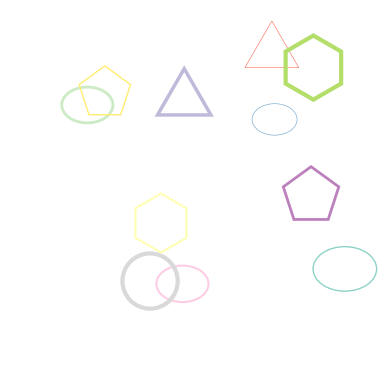[{"shape": "oval", "thickness": 1, "radius": 0.41, "center": [0.896, 0.302]}, {"shape": "hexagon", "thickness": 1.5, "radius": 0.38, "center": [0.418, 0.421]}, {"shape": "triangle", "thickness": 2.5, "radius": 0.4, "center": [0.478, 0.741]}, {"shape": "triangle", "thickness": 0.5, "radius": 0.4, "center": [0.706, 0.865]}, {"shape": "oval", "thickness": 0.5, "radius": 0.29, "center": [0.713, 0.69]}, {"shape": "hexagon", "thickness": 3, "radius": 0.42, "center": [0.814, 0.824]}, {"shape": "oval", "thickness": 1.5, "radius": 0.34, "center": [0.474, 0.263]}, {"shape": "circle", "thickness": 3, "radius": 0.36, "center": [0.39, 0.27]}, {"shape": "pentagon", "thickness": 2, "radius": 0.38, "center": [0.808, 0.491]}, {"shape": "oval", "thickness": 2, "radius": 0.33, "center": [0.227, 0.727]}, {"shape": "pentagon", "thickness": 1, "radius": 0.35, "center": [0.272, 0.759]}]